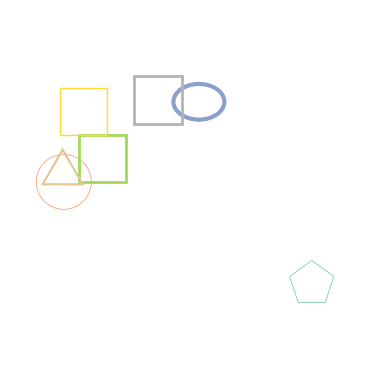[{"shape": "pentagon", "thickness": 0.5, "radius": 0.3, "center": [0.81, 0.263]}, {"shape": "circle", "thickness": 0.5, "radius": 0.36, "center": [0.166, 0.528]}, {"shape": "oval", "thickness": 3, "radius": 0.33, "center": [0.517, 0.736]}, {"shape": "square", "thickness": 2, "radius": 0.31, "center": [0.267, 0.588]}, {"shape": "square", "thickness": 1, "radius": 0.3, "center": [0.217, 0.71]}, {"shape": "triangle", "thickness": 1.5, "radius": 0.3, "center": [0.163, 0.551]}, {"shape": "square", "thickness": 2, "radius": 0.31, "center": [0.41, 0.741]}]